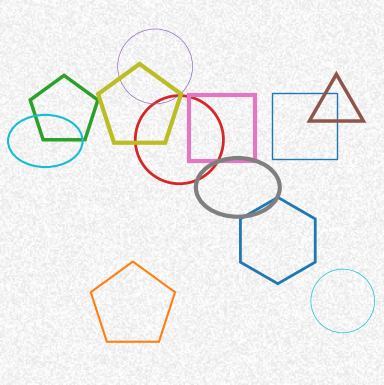[{"shape": "square", "thickness": 1, "radius": 0.43, "center": [0.791, 0.673]}, {"shape": "hexagon", "thickness": 2, "radius": 0.56, "center": [0.722, 0.375]}, {"shape": "pentagon", "thickness": 1.5, "radius": 0.58, "center": [0.345, 0.206]}, {"shape": "pentagon", "thickness": 2.5, "radius": 0.46, "center": [0.166, 0.712]}, {"shape": "circle", "thickness": 2, "radius": 0.57, "center": [0.466, 0.637]}, {"shape": "circle", "thickness": 0.5, "radius": 0.49, "center": [0.403, 0.827]}, {"shape": "triangle", "thickness": 2.5, "radius": 0.41, "center": [0.874, 0.726]}, {"shape": "square", "thickness": 3, "radius": 0.43, "center": [0.576, 0.668]}, {"shape": "oval", "thickness": 3, "radius": 0.54, "center": [0.618, 0.513]}, {"shape": "pentagon", "thickness": 3, "radius": 0.57, "center": [0.363, 0.721]}, {"shape": "circle", "thickness": 0.5, "radius": 0.41, "center": [0.89, 0.218]}, {"shape": "oval", "thickness": 1.5, "radius": 0.48, "center": [0.118, 0.634]}]